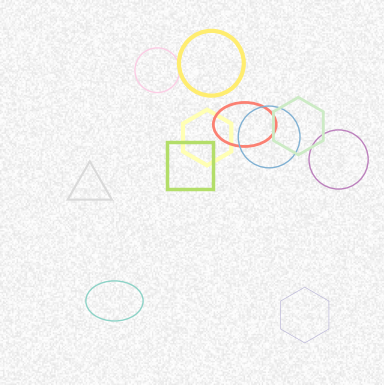[{"shape": "oval", "thickness": 1, "radius": 0.37, "center": [0.297, 0.218]}, {"shape": "hexagon", "thickness": 3, "radius": 0.36, "center": [0.538, 0.643]}, {"shape": "hexagon", "thickness": 0.5, "radius": 0.36, "center": [0.792, 0.182]}, {"shape": "oval", "thickness": 2, "radius": 0.41, "center": [0.636, 0.677]}, {"shape": "circle", "thickness": 1, "radius": 0.4, "center": [0.699, 0.644]}, {"shape": "square", "thickness": 2.5, "radius": 0.3, "center": [0.493, 0.57]}, {"shape": "circle", "thickness": 1, "radius": 0.29, "center": [0.409, 0.818]}, {"shape": "triangle", "thickness": 1.5, "radius": 0.33, "center": [0.233, 0.515]}, {"shape": "circle", "thickness": 1, "radius": 0.38, "center": [0.879, 0.586]}, {"shape": "hexagon", "thickness": 2, "radius": 0.37, "center": [0.775, 0.672]}, {"shape": "circle", "thickness": 3, "radius": 0.42, "center": [0.549, 0.836]}]